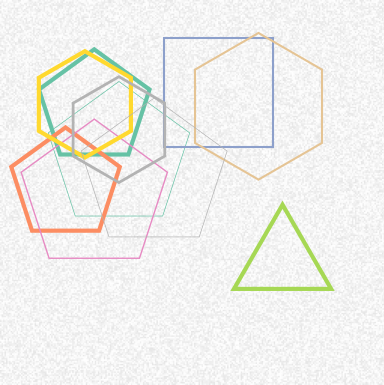[{"shape": "pentagon", "thickness": 3, "radius": 0.75, "center": [0.245, 0.721]}, {"shape": "pentagon", "thickness": 0.5, "radius": 0.97, "center": [0.309, 0.595]}, {"shape": "pentagon", "thickness": 3, "radius": 0.74, "center": [0.17, 0.521]}, {"shape": "square", "thickness": 1.5, "radius": 0.71, "center": [0.567, 0.759]}, {"shape": "pentagon", "thickness": 1, "radius": 1.0, "center": [0.245, 0.491]}, {"shape": "triangle", "thickness": 3, "radius": 0.73, "center": [0.734, 0.322]}, {"shape": "hexagon", "thickness": 3, "radius": 0.69, "center": [0.22, 0.729]}, {"shape": "hexagon", "thickness": 1.5, "radius": 0.95, "center": [0.671, 0.724]}, {"shape": "pentagon", "thickness": 0.5, "radius": 1.0, "center": [0.4, 0.546]}, {"shape": "hexagon", "thickness": 2, "radius": 0.69, "center": [0.309, 0.663]}]